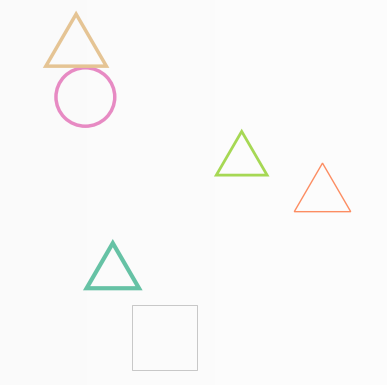[{"shape": "triangle", "thickness": 3, "radius": 0.39, "center": [0.291, 0.29]}, {"shape": "triangle", "thickness": 1, "radius": 0.42, "center": [0.832, 0.492]}, {"shape": "circle", "thickness": 2.5, "radius": 0.38, "center": [0.22, 0.748]}, {"shape": "triangle", "thickness": 2, "radius": 0.38, "center": [0.624, 0.583]}, {"shape": "triangle", "thickness": 2.5, "radius": 0.45, "center": [0.196, 0.873]}, {"shape": "square", "thickness": 0.5, "radius": 0.42, "center": [0.425, 0.124]}]